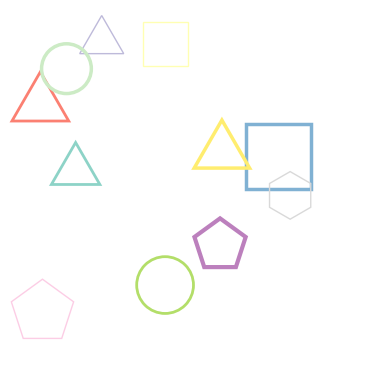[{"shape": "triangle", "thickness": 2, "radius": 0.36, "center": [0.196, 0.557]}, {"shape": "square", "thickness": 1, "radius": 0.29, "center": [0.431, 0.886]}, {"shape": "triangle", "thickness": 1, "radius": 0.33, "center": [0.264, 0.894]}, {"shape": "triangle", "thickness": 2, "radius": 0.43, "center": [0.105, 0.728]}, {"shape": "square", "thickness": 2.5, "radius": 0.42, "center": [0.723, 0.594]}, {"shape": "circle", "thickness": 2, "radius": 0.37, "center": [0.429, 0.26]}, {"shape": "pentagon", "thickness": 1, "radius": 0.43, "center": [0.11, 0.19]}, {"shape": "hexagon", "thickness": 1, "radius": 0.31, "center": [0.754, 0.492]}, {"shape": "pentagon", "thickness": 3, "radius": 0.35, "center": [0.572, 0.363]}, {"shape": "circle", "thickness": 2.5, "radius": 0.32, "center": [0.173, 0.822]}, {"shape": "triangle", "thickness": 2.5, "radius": 0.42, "center": [0.576, 0.605]}]